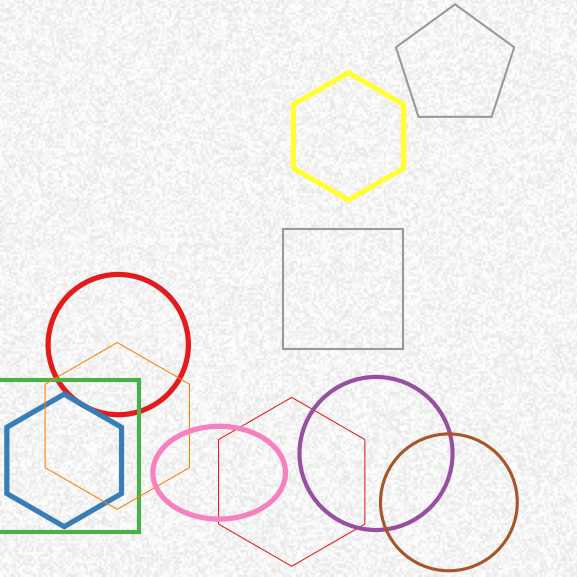[{"shape": "hexagon", "thickness": 0.5, "radius": 0.73, "center": [0.505, 0.165]}, {"shape": "circle", "thickness": 2.5, "radius": 0.61, "center": [0.205, 0.402]}, {"shape": "hexagon", "thickness": 2.5, "radius": 0.57, "center": [0.111, 0.202]}, {"shape": "square", "thickness": 2, "radius": 0.66, "center": [0.108, 0.209]}, {"shape": "circle", "thickness": 2, "radius": 0.66, "center": [0.651, 0.214]}, {"shape": "hexagon", "thickness": 0.5, "radius": 0.72, "center": [0.203, 0.262]}, {"shape": "hexagon", "thickness": 2.5, "radius": 0.55, "center": [0.603, 0.763]}, {"shape": "circle", "thickness": 1.5, "radius": 0.59, "center": [0.777, 0.129]}, {"shape": "oval", "thickness": 2.5, "radius": 0.57, "center": [0.38, 0.181]}, {"shape": "pentagon", "thickness": 1, "radius": 0.54, "center": [0.788, 0.884]}, {"shape": "square", "thickness": 1, "radius": 0.52, "center": [0.594, 0.498]}]